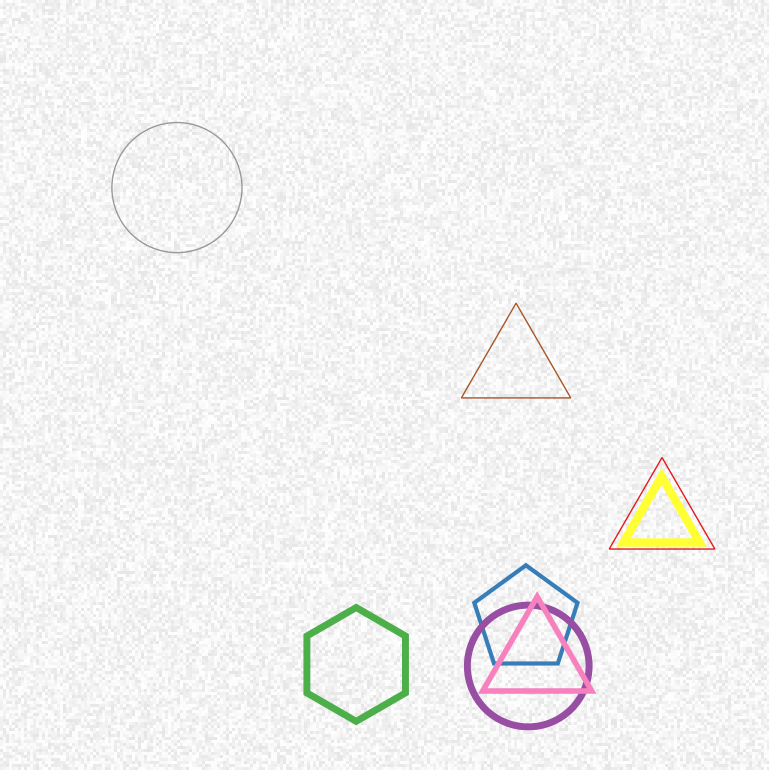[{"shape": "triangle", "thickness": 0.5, "radius": 0.4, "center": [0.86, 0.327]}, {"shape": "pentagon", "thickness": 1.5, "radius": 0.35, "center": [0.683, 0.195]}, {"shape": "hexagon", "thickness": 2.5, "radius": 0.37, "center": [0.463, 0.137]}, {"shape": "circle", "thickness": 2.5, "radius": 0.4, "center": [0.686, 0.135]}, {"shape": "triangle", "thickness": 3, "radius": 0.29, "center": [0.859, 0.324]}, {"shape": "triangle", "thickness": 0.5, "radius": 0.41, "center": [0.67, 0.524]}, {"shape": "triangle", "thickness": 2, "radius": 0.41, "center": [0.698, 0.143]}, {"shape": "circle", "thickness": 0.5, "radius": 0.42, "center": [0.23, 0.756]}]